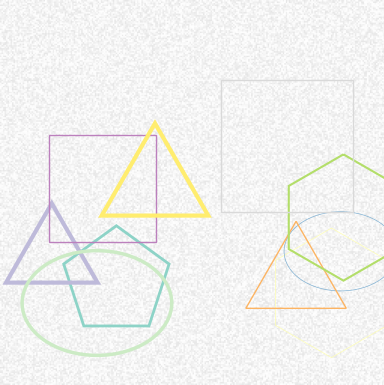[{"shape": "pentagon", "thickness": 2, "radius": 0.72, "center": [0.302, 0.27]}, {"shape": "hexagon", "thickness": 0.5, "radius": 0.84, "center": [0.861, 0.239]}, {"shape": "triangle", "thickness": 3, "radius": 0.69, "center": [0.135, 0.335]}, {"shape": "oval", "thickness": 0.5, "radius": 0.74, "center": [0.885, 0.347]}, {"shape": "triangle", "thickness": 1, "radius": 0.75, "center": [0.769, 0.274]}, {"shape": "hexagon", "thickness": 1.5, "radius": 0.82, "center": [0.892, 0.435]}, {"shape": "square", "thickness": 1, "radius": 0.85, "center": [0.745, 0.621]}, {"shape": "square", "thickness": 1, "radius": 0.7, "center": [0.267, 0.51]}, {"shape": "oval", "thickness": 2.5, "radius": 0.97, "center": [0.252, 0.213]}, {"shape": "triangle", "thickness": 3, "radius": 0.8, "center": [0.403, 0.52]}]